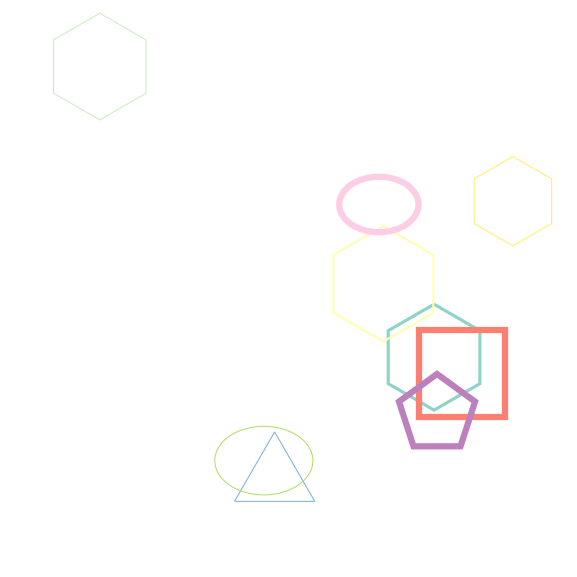[{"shape": "hexagon", "thickness": 1.5, "radius": 0.46, "center": [0.752, 0.381]}, {"shape": "hexagon", "thickness": 1, "radius": 0.5, "center": [0.664, 0.508]}, {"shape": "square", "thickness": 3, "radius": 0.37, "center": [0.8, 0.353]}, {"shape": "triangle", "thickness": 0.5, "radius": 0.4, "center": [0.476, 0.171]}, {"shape": "oval", "thickness": 0.5, "radius": 0.42, "center": [0.457, 0.202]}, {"shape": "oval", "thickness": 3, "radius": 0.34, "center": [0.656, 0.645]}, {"shape": "pentagon", "thickness": 3, "radius": 0.35, "center": [0.757, 0.282]}, {"shape": "hexagon", "thickness": 0.5, "radius": 0.46, "center": [0.173, 0.884]}, {"shape": "hexagon", "thickness": 0.5, "radius": 0.39, "center": [0.888, 0.651]}]